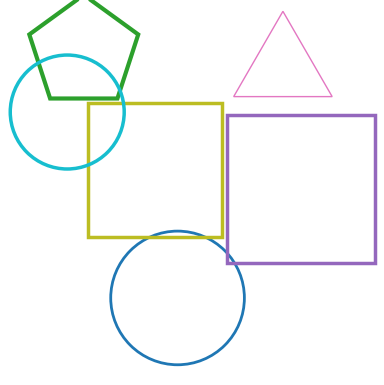[{"shape": "circle", "thickness": 2, "radius": 0.87, "center": [0.461, 0.226]}, {"shape": "pentagon", "thickness": 3, "radius": 0.74, "center": [0.218, 0.864]}, {"shape": "square", "thickness": 2.5, "radius": 0.96, "center": [0.782, 0.508]}, {"shape": "triangle", "thickness": 1, "radius": 0.74, "center": [0.735, 0.823]}, {"shape": "square", "thickness": 2.5, "radius": 0.87, "center": [0.403, 0.559]}, {"shape": "circle", "thickness": 2.5, "radius": 0.74, "center": [0.175, 0.709]}]